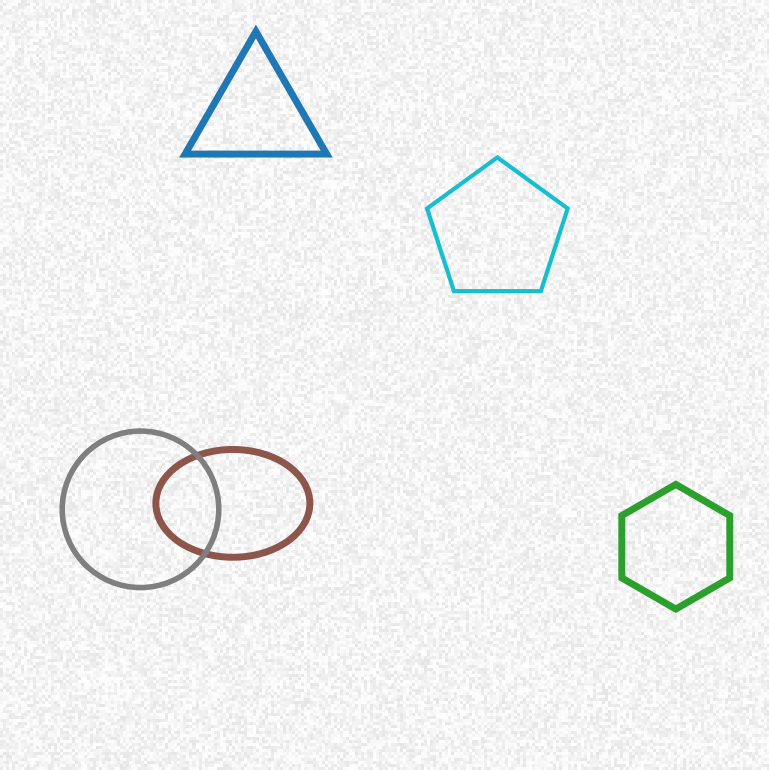[{"shape": "triangle", "thickness": 2.5, "radius": 0.53, "center": [0.332, 0.853]}, {"shape": "hexagon", "thickness": 2.5, "radius": 0.4, "center": [0.878, 0.29]}, {"shape": "oval", "thickness": 2.5, "radius": 0.5, "center": [0.302, 0.346]}, {"shape": "circle", "thickness": 2, "radius": 0.51, "center": [0.182, 0.339]}, {"shape": "pentagon", "thickness": 1.5, "radius": 0.48, "center": [0.646, 0.7]}]